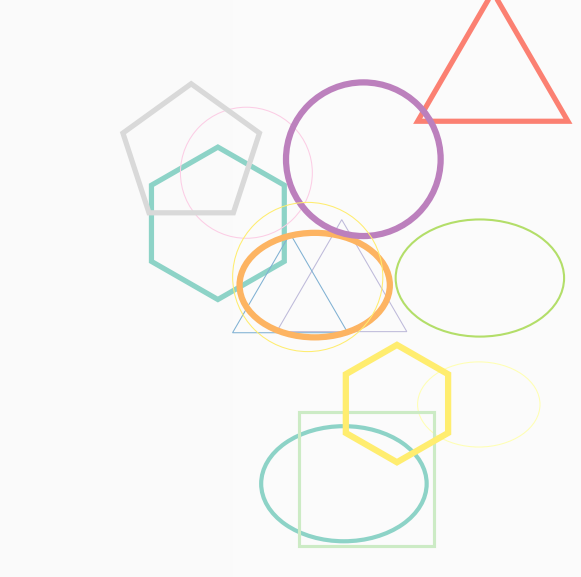[{"shape": "hexagon", "thickness": 2.5, "radius": 0.66, "center": [0.375, 0.612]}, {"shape": "oval", "thickness": 2, "radius": 0.71, "center": [0.592, 0.162]}, {"shape": "oval", "thickness": 0.5, "radius": 0.53, "center": [0.824, 0.299]}, {"shape": "triangle", "thickness": 0.5, "radius": 0.65, "center": [0.588, 0.49]}, {"shape": "triangle", "thickness": 2.5, "radius": 0.75, "center": [0.848, 0.864]}, {"shape": "triangle", "thickness": 0.5, "radius": 0.57, "center": [0.499, 0.48]}, {"shape": "oval", "thickness": 3, "radius": 0.65, "center": [0.541, 0.505]}, {"shape": "oval", "thickness": 1, "radius": 0.72, "center": [0.826, 0.518]}, {"shape": "circle", "thickness": 0.5, "radius": 0.57, "center": [0.424, 0.7]}, {"shape": "pentagon", "thickness": 2.5, "radius": 0.62, "center": [0.329, 0.731]}, {"shape": "circle", "thickness": 3, "radius": 0.67, "center": [0.625, 0.723]}, {"shape": "square", "thickness": 1.5, "radius": 0.58, "center": [0.63, 0.17]}, {"shape": "hexagon", "thickness": 3, "radius": 0.51, "center": [0.683, 0.3]}, {"shape": "circle", "thickness": 0.5, "radius": 0.65, "center": [0.529, 0.519]}]